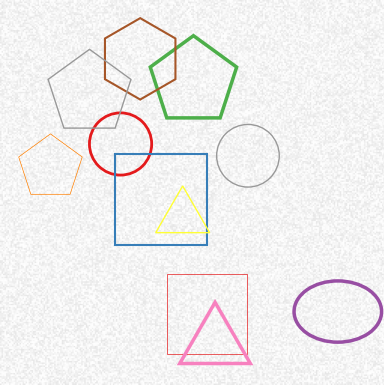[{"shape": "circle", "thickness": 2, "radius": 0.4, "center": [0.313, 0.626]}, {"shape": "square", "thickness": 0.5, "radius": 0.52, "center": [0.538, 0.184]}, {"shape": "square", "thickness": 1.5, "radius": 0.59, "center": [0.419, 0.482]}, {"shape": "pentagon", "thickness": 2.5, "radius": 0.59, "center": [0.502, 0.789]}, {"shape": "oval", "thickness": 2.5, "radius": 0.57, "center": [0.877, 0.191]}, {"shape": "pentagon", "thickness": 0.5, "radius": 0.43, "center": [0.131, 0.565]}, {"shape": "triangle", "thickness": 1, "radius": 0.4, "center": [0.474, 0.436]}, {"shape": "hexagon", "thickness": 1.5, "radius": 0.53, "center": [0.364, 0.847]}, {"shape": "triangle", "thickness": 2.5, "radius": 0.53, "center": [0.559, 0.109]}, {"shape": "pentagon", "thickness": 1, "radius": 0.57, "center": [0.233, 0.759]}, {"shape": "circle", "thickness": 1, "radius": 0.41, "center": [0.644, 0.595]}]